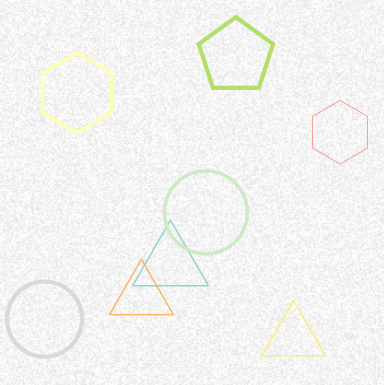[{"shape": "triangle", "thickness": 1, "radius": 0.57, "center": [0.443, 0.315]}, {"shape": "hexagon", "thickness": 2.5, "radius": 0.52, "center": [0.2, 0.759]}, {"shape": "hexagon", "thickness": 0.5, "radius": 0.41, "center": [0.883, 0.657]}, {"shape": "triangle", "thickness": 1, "radius": 0.48, "center": [0.367, 0.231]}, {"shape": "pentagon", "thickness": 3, "radius": 0.51, "center": [0.613, 0.854]}, {"shape": "circle", "thickness": 3, "radius": 0.49, "center": [0.116, 0.171]}, {"shape": "circle", "thickness": 2.5, "radius": 0.54, "center": [0.535, 0.448]}, {"shape": "triangle", "thickness": 1, "radius": 0.48, "center": [0.763, 0.124]}]